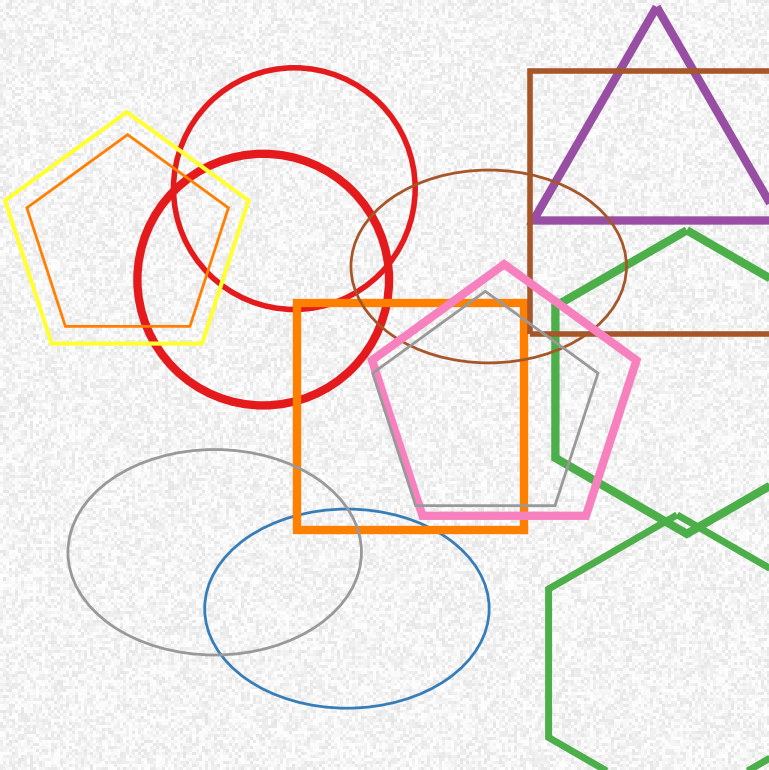[{"shape": "circle", "thickness": 2, "radius": 0.78, "center": [0.382, 0.755]}, {"shape": "circle", "thickness": 3, "radius": 0.82, "center": [0.342, 0.637]}, {"shape": "oval", "thickness": 1, "radius": 0.92, "center": [0.451, 0.21]}, {"shape": "hexagon", "thickness": 3, "radius": 0.99, "center": [0.892, 0.504]}, {"shape": "hexagon", "thickness": 2.5, "radius": 0.96, "center": [0.879, 0.139]}, {"shape": "triangle", "thickness": 3, "radius": 0.92, "center": [0.853, 0.806]}, {"shape": "pentagon", "thickness": 1, "radius": 0.69, "center": [0.166, 0.688]}, {"shape": "square", "thickness": 3, "radius": 0.74, "center": [0.533, 0.459]}, {"shape": "pentagon", "thickness": 1.5, "radius": 0.83, "center": [0.165, 0.688]}, {"shape": "oval", "thickness": 1, "radius": 0.89, "center": [0.635, 0.654]}, {"shape": "square", "thickness": 2, "radius": 0.85, "center": [0.859, 0.736]}, {"shape": "pentagon", "thickness": 3, "radius": 0.9, "center": [0.655, 0.476]}, {"shape": "pentagon", "thickness": 1, "radius": 0.77, "center": [0.63, 0.468]}, {"shape": "oval", "thickness": 1, "radius": 0.95, "center": [0.279, 0.283]}]